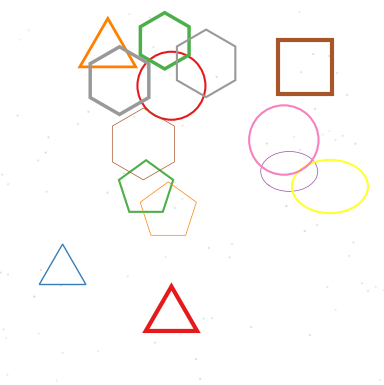[{"shape": "circle", "thickness": 1.5, "radius": 0.44, "center": [0.445, 0.777]}, {"shape": "triangle", "thickness": 3, "radius": 0.38, "center": [0.445, 0.179]}, {"shape": "triangle", "thickness": 1, "radius": 0.35, "center": [0.163, 0.296]}, {"shape": "pentagon", "thickness": 1.5, "radius": 0.37, "center": [0.379, 0.51]}, {"shape": "hexagon", "thickness": 2.5, "radius": 0.37, "center": [0.428, 0.894]}, {"shape": "oval", "thickness": 0.5, "radius": 0.37, "center": [0.751, 0.555]}, {"shape": "pentagon", "thickness": 0.5, "radius": 0.38, "center": [0.437, 0.451]}, {"shape": "triangle", "thickness": 2, "radius": 0.42, "center": [0.28, 0.868]}, {"shape": "oval", "thickness": 1.5, "radius": 0.49, "center": [0.857, 0.516]}, {"shape": "square", "thickness": 3, "radius": 0.35, "center": [0.793, 0.825]}, {"shape": "hexagon", "thickness": 0.5, "radius": 0.47, "center": [0.372, 0.626]}, {"shape": "circle", "thickness": 1.5, "radius": 0.45, "center": [0.737, 0.636]}, {"shape": "hexagon", "thickness": 2.5, "radius": 0.44, "center": [0.31, 0.791]}, {"shape": "hexagon", "thickness": 1.5, "radius": 0.44, "center": [0.535, 0.836]}]